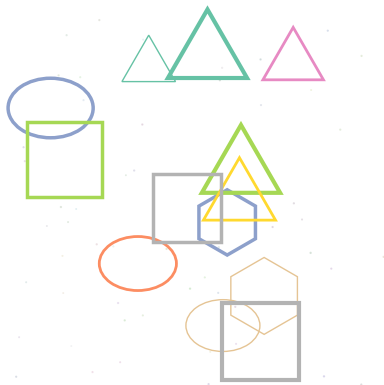[{"shape": "triangle", "thickness": 1, "radius": 0.4, "center": [0.386, 0.828]}, {"shape": "triangle", "thickness": 3, "radius": 0.59, "center": [0.539, 0.857]}, {"shape": "oval", "thickness": 2, "radius": 0.5, "center": [0.358, 0.315]}, {"shape": "oval", "thickness": 2.5, "radius": 0.55, "center": [0.132, 0.719]}, {"shape": "hexagon", "thickness": 2.5, "radius": 0.42, "center": [0.59, 0.422]}, {"shape": "triangle", "thickness": 2, "radius": 0.45, "center": [0.762, 0.838]}, {"shape": "triangle", "thickness": 3, "radius": 0.59, "center": [0.626, 0.558]}, {"shape": "square", "thickness": 2.5, "radius": 0.48, "center": [0.168, 0.585]}, {"shape": "triangle", "thickness": 2, "radius": 0.54, "center": [0.622, 0.482]}, {"shape": "oval", "thickness": 1, "radius": 0.48, "center": [0.579, 0.154]}, {"shape": "hexagon", "thickness": 1, "radius": 0.5, "center": [0.686, 0.231]}, {"shape": "square", "thickness": 3, "radius": 0.5, "center": [0.677, 0.114]}, {"shape": "square", "thickness": 2.5, "radius": 0.44, "center": [0.485, 0.46]}]